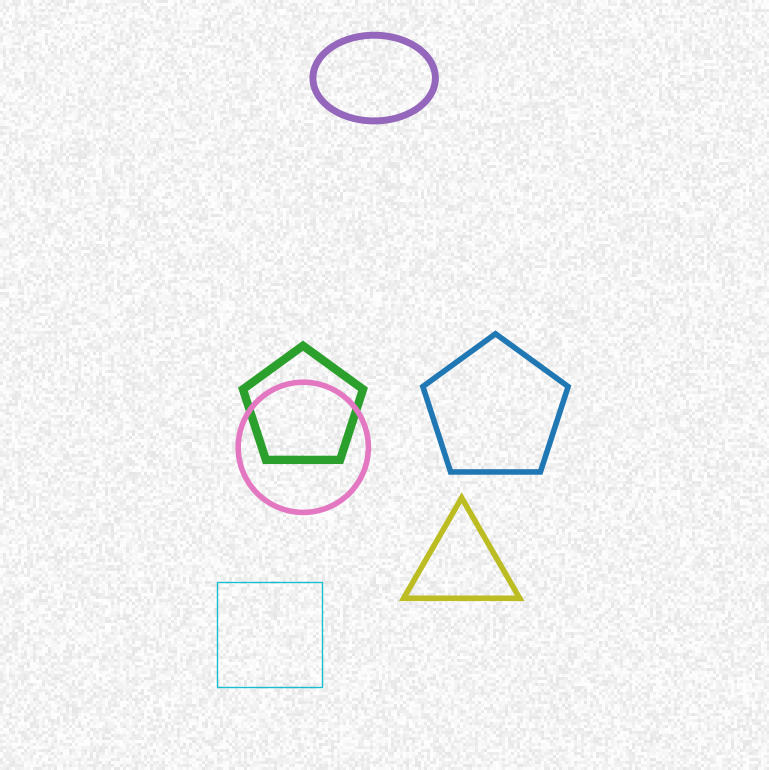[{"shape": "pentagon", "thickness": 2, "radius": 0.5, "center": [0.644, 0.467]}, {"shape": "pentagon", "thickness": 3, "radius": 0.41, "center": [0.394, 0.469]}, {"shape": "oval", "thickness": 2.5, "radius": 0.4, "center": [0.486, 0.899]}, {"shape": "circle", "thickness": 2, "radius": 0.42, "center": [0.394, 0.419]}, {"shape": "triangle", "thickness": 2, "radius": 0.44, "center": [0.6, 0.267]}, {"shape": "square", "thickness": 0.5, "radius": 0.34, "center": [0.35, 0.176]}]